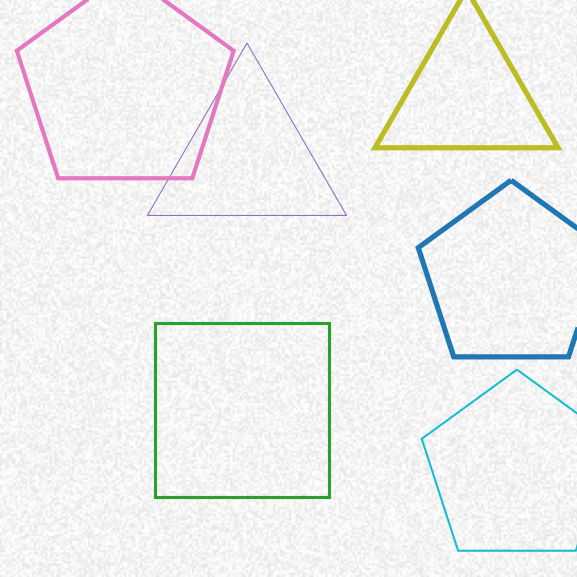[{"shape": "pentagon", "thickness": 2.5, "radius": 0.85, "center": [0.885, 0.518]}, {"shape": "square", "thickness": 1.5, "radius": 0.75, "center": [0.42, 0.289]}, {"shape": "triangle", "thickness": 0.5, "radius": 1.0, "center": [0.428, 0.726]}, {"shape": "pentagon", "thickness": 2, "radius": 0.99, "center": [0.217, 0.85]}, {"shape": "triangle", "thickness": 2.5, "radius": 0.92, "center": [0.808, 0.835]}, {"shape": "pentagon", "thickness": 1, "radius": 0.87, "center": [0.895, 0.186]}]